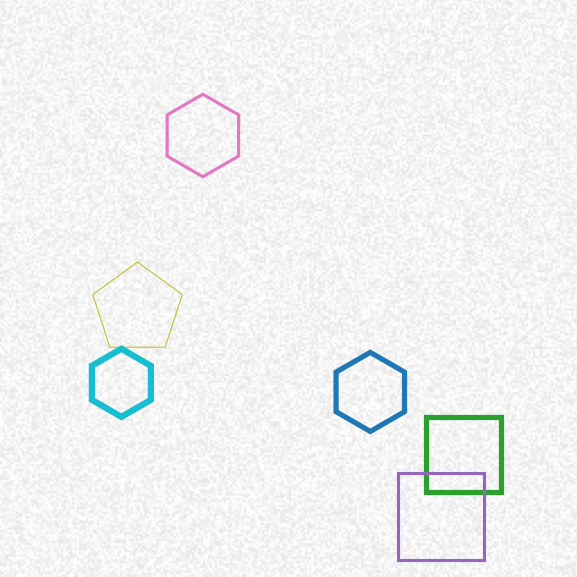[{"shape": "hexagon", "thickness": 2.5, "radius": 0.34, "center": [0.641, 0.321]}, {"shape": "square", "thickness": 2.5, "radius": 0.32, "center": [0.803, 0.212]}, {"shape": "square", "thickness": 1.5, "radius": 0.38, "center": [0.764, 0.104]}, {"shape": "hexagon", "thickness": 1.5, "radius": 0.36, "center": [0.351, 0.765]}, {"shape": "pentagon", "thickness": 0.5, "radius": 0.41, "center": [0.238, 0.464]}, {"shape": "hexagon", "thickness": 3, "radius": 0.29, "center": [0.21, 0.336]}]